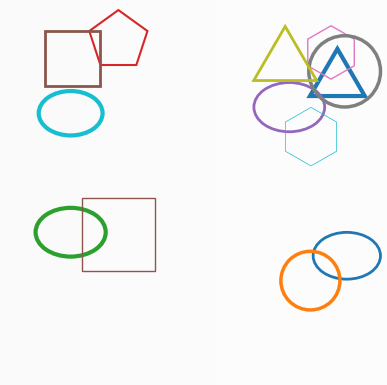[{"shape": "oval", "thickness": 2, "radius": 0.43, "center": [0.895, 0.336]}, {"shape": "triangle", "thickness": 3, "radius": 0.41, "center": [0.871, 0.791]}, {"shape": "circle", "thickness": 2.5, "radius": 0.38, "center": [0.801, 0.271]}, {"shape": "oval", "thickness": 3, "radius": 0.45, "center": [0.182, 0.397]}, {"shape": "pentagon", "thickness": 1.5, "radius": 0.39, "center": [0.305, 0.895]}, {"shape": "oval", "thickness": 2, "radius": 0.46, "center": [0.747, 0.722]}, {"shape": "square", "thickness": 1, "radius": 0.48, "center": [0.306, 0.391]}, {"shape": "square", "thickness": 2, "radius": 0.36, "center": [0.187, 0.849]}, {"shape": "hexagon", "thickness": 1, "radius": 0.35, "center": [0.854, 0.864]}, {"shape": "circle", "thickness": 2.5, "radius": 0.46, "center": [0.889, 0.815]}, {"shape": "triangle", "thickness": 2, "radius": 0.47, "center": [0.736, 0.838]}, {"shape": "hexagon", "thickness": 0.5, "radius": 0.38, "center": [0.803, 0.645]}, {"shape": "oval", "thickness": 3, "radius": 0.41, "center": [0.182, 0.706]}]